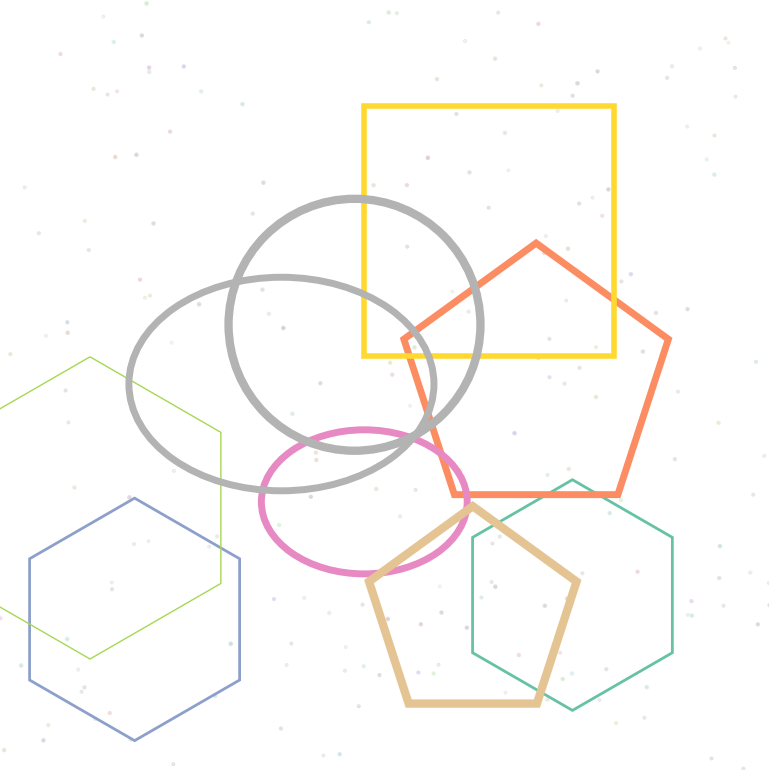[{"shape": "hexagon", "thickness": 1, "radius": 0.75, "center": [0.743, 0.227]}, {"shape": "pentagon", "thickness": 2.5, "radius": 0.9, "center": [0.696, 0.504]}, {"shape": "hexagon", "thickness": 1, "radius": 0.79, "center": [0.175, 0.196]}, {"shape": "oval", "thickness": 2.5, "radius": 0.67, "center": [0.473, 0.348]}, {"shape": "hexagon", "thickness": 0.5, "radius": 0.98, "center": [0.117, 0.34]}, {"shape": "square", "thickness": 2, "radius": 0.81, "center": [0.635, 0.7]}, {"shape": "pentagon", "thickness": 3, "radius": 0.71, "center": [0.614, 0.201]}, {"shape": "oval", "thickness": 2.5, "radius": 0.99, "center": [0.365, 0.501]}, {"shape": "circle", "thickness": 3, "radius": 0.82, "center": [0.46, 0.578]}]